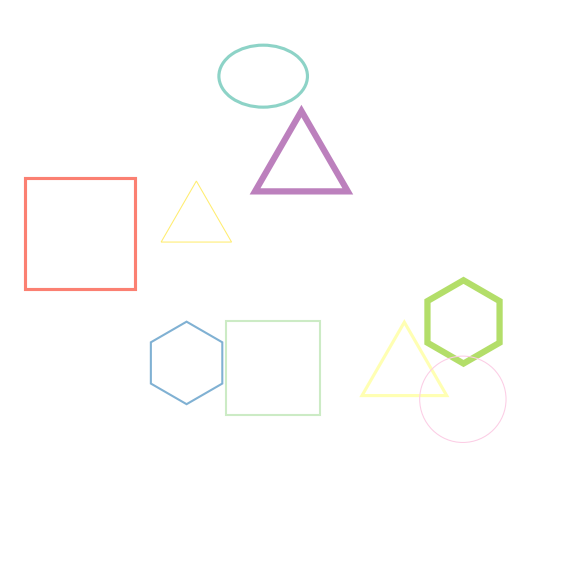[{"shape": "oval", "thickness": 1.5, "radius": 0.38, "center": [0.456, 0.867]}, {"shape": "triangle", "thickness": 1.5, "radius": 0.42, "center": [0.7, 0.356]}, {"shape": "square", "thickness": 1.5, "radius": 0.48, "center": [0.139, 0.594]}, {"shape": "hexagon", "thickness": 1, "radius": 0.36, "center": [0.323, 0.371]}, {"shape": "hexagon", "thickness": 3, "radius": 0.36, "center": [0.803, 0.442]}, {"shape": "circle", "thickness": 0.5, "radius": 0.37, "center": [0.801, 0.308]}, {"shape": "triangle", "thickness": 3, "radius": 0.46, "center": [0.522, 0.714]}, {"shape": "square", "thickness": 1, "radius": 0.41, "center": [0.473, 0.362]}, {"shape": "triangle", "thickness": 0.5, "radius": 0.35, "center": [0.34, 0.615]}]